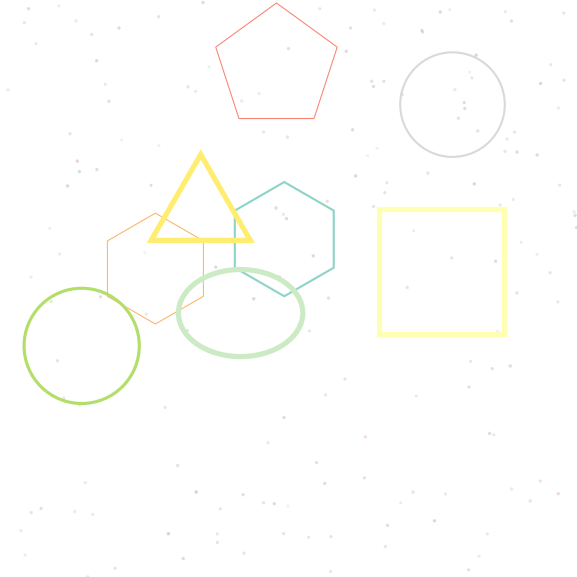[{"shape": "hexagon", "thickness": 1, "radius": 0.49, "center": [0.492, 0.585]}, {"shape": "square", "thickness": 2.5, "radius": 0.54, "center": [0.764, 0.529]}, {"shape": "pentagon", "thickness": 0.5, "radius": 0.55, "center": [0.479, 0.883]}, {"shape": "hexagon", "thickness": 0.5, "radius": 0.48, "center": [0.269, 0.534]}, {"shape": "circle", "thickness": 1.5, "radius": 0.5, "center": [0.141, 0.4]}, {"shape": "circle", "thickness": 1, "radius": 0.45, "center": [0.784, 0.818]}, {"shape": "oval", "thickness": 2.5, "radius": 0.54, "center": [0.417, 0.457]}, {"shape": "triangle", "thickness": 2.5, "radius": 0.5, "center": [0.348, 0.632]}]